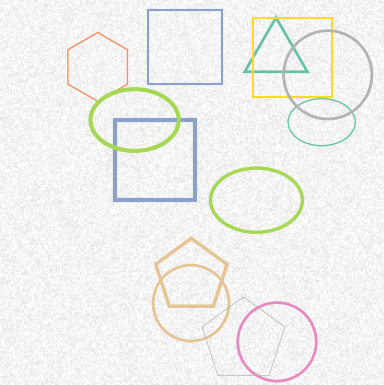[{"shape": "oval", "thickness": 1, "radius": 0.44, "center": [0.836, 0.683]}, {"shape": "triangle", "thickness": 2, "radius": 0.47, "center": [0.717, 0.861]}, {"shape": "hexagon", "thickness": 1, "radius": 0.45, "center": [0.254, 0.826]}, {"shape": "square", "thickness": 1.5, "radius": 0.48, "center": [0.481, 0.878]}, {"shape": "square", "thickness": 3, "radius": 0.52, "center": [0.402, 0.584]}, {"shape": "circle", "thickness": 2, "radius": 0.51, "center": [0.719, 0.112]}, {"shape": "oval", "thickness": 3, "radius": 0.57, "center": [0.35, 0.688]}, {"shape": "oval", "thickness": 2.5, "radius": 0.6, "center": [0.666, 0.48]}, {"shape": "square", "thickness": 1.5, "radius": 0.51, "center": [0.761, 0.85]}, {"shape": "pentagon", "thickness": 2.5, "radius": 0.49, "center": [0.497, 0.283]}, {"shape": "circle", "thickness": 2, "radius": 0.49, "center": [0.496, 0.213]}, {"shape": "pentagon", "thickness": 0.5, "radius": 0.57, "center": [0.632, 0.116]}, {"shape": "circle", "thickness": 2, "radius": 0.57, "center": [0.851, 0.806]}]